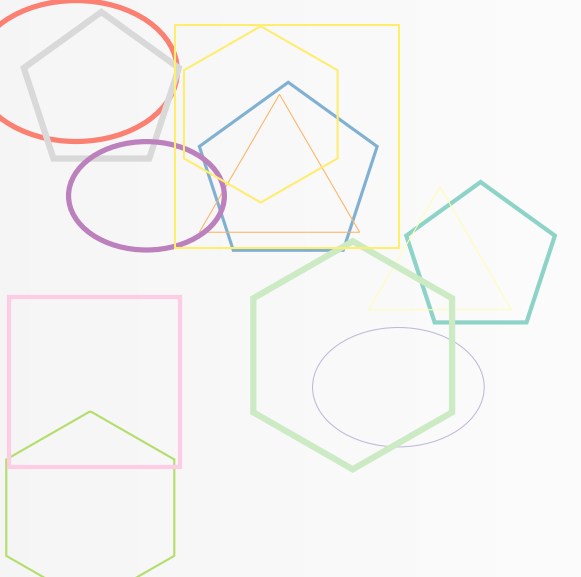[{"shape": "pentagon", "thickness": 2, "radius": 0.67, "center": [0.827, 0.55]}, {"shape": "triangle", "thickness": 0.5, "radius": 0.71, "center": [0.757, 0.534]}, {"shape": "oval", "thickness": 0.5, "radius": 0.74, "center": [0.685, 0.329]}, {"shape": "oval", "thickness": 2.5, "radius": 0.87, "center": [0.131, 0.876]}, {"shape": "pentagon", "thickness": 1.5, "radius": 0.8, "center": [0.496, 0.696]}, {"shape": "triangle", "thickness": 0.5, "radius": 0.8, "center": [0.481, 0.677]}, {"shape": "hexagon", "thickness": 1, "radius": 0.83, "center": [0.155, 0.12]}, {"shape": "square", "thickness": 2, "radius": 0.74, "center": [0.163, 0.337]}, {"shape": "pentagon", "thickness": 3, "radius": 0.7, "center": [0.174, 0.838]}, {"shape": "oval", "thickness": 2.5, "radius": 0.67, "center": [0.252, 0.66]}, {"shape": "hexagon", "thickness": 3, "radius": 0.99, "center": [0.607, 0.384]}, {"shape": "square", "thickness": 1, "radius": 0.96, "center": [0.493, 0.763]}, {"shape": "hexagon", "thickness": 1, "radius": 0.76, "center": [0.449, 0.801]}]